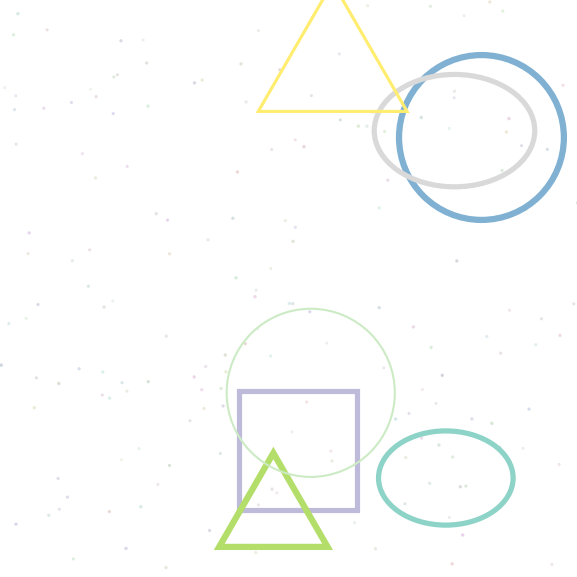[{"shape": "oval", "thickness": 2.5, "radius": 0.58, "center": [0.772, 0.171]}, {"shape": "square", "thickness": 2.5, "radius": 0.51, "center": [0.517, 0.219]}, {"shape": "circle", "thickness": 3, "radius": 0.71, "center": [0.834, 0.761]}, {"shape": "triangle", "thickness": 3, "radius": 0.54, "center": [0.473, 0.106]}, {"shape": "oval", "thickness": 2.5, "radius": 0.69, "center": [0.787, 0.773]}, {"shape": "circle", "thickness": 1, "radius": 0.73, "center": [0.538, 0.319]}, {"shape": "triangle", "thickness": 1.5, "radius": 0.74, "center": [0.576, 0.881]}]